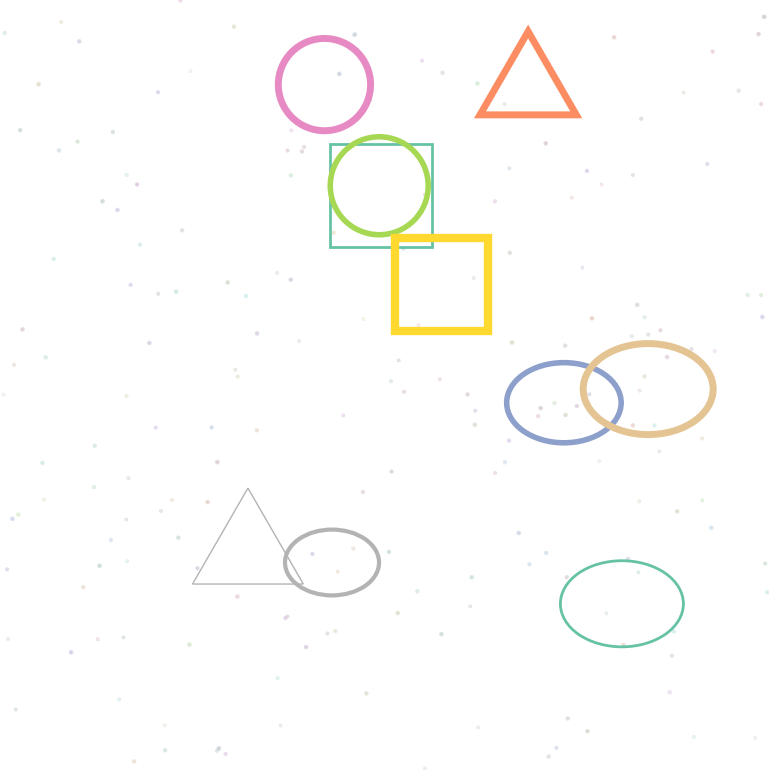[{"shape": "oval", "thickness": 1, "radius": 0.4, "center": [0.808, 0.216]}, {"shape": "square", "thickness": 1, "radius": 0.33, "center": [0.495, 0.746]}, {"shape": "triangle", "thickness": 2.5, "radius": 0.36, "center": [0.686, 0.887]}, {"shape": "oval", "thickness": 2, "radius": 0.37, "center": [0.732, 0.477]}, {"shape": "circle", "thickness": 2.5, "radius": 0.3, "center": [0.421, 0.89]}, {"shape": "circle", "thickness": 2, "radius": 0.32, "center": [0.493, 0.759]}, {"shape": "square", "thickness": 3, "radius": 0.3, "center": [0.573, 0.631]}, {"shape": "oval", "thickness": 2.5, "radius": 0.42, "center": [0.842, 0.495]}, {"shape": "triangle", "thickness": 0.5, "radius": 0.42, "center": [0.322, 0.283]}, {"shape": "oval", "thickness": 1.5, "radius": 0.31, "center": [0.431, 0.269]}]